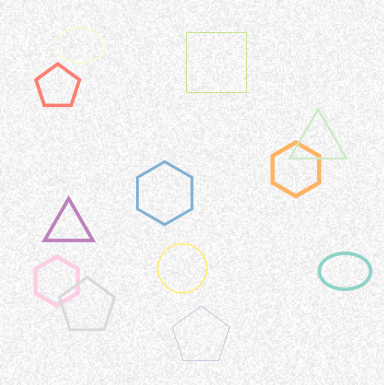[{"shape": "oval", "thickness": 2.5, "radius": 0.33, "center": [0.896, 0.295]}, {"shape": "oval", "thickness": 0.5, "radius": 0.32, "center": [0.208, 0.883]}, {"shape": "pentagon", "thickness": 0.5, "radius": 0.39, "center": [0.522, 0.127]}, {"shape": "pentagon", "thickness": 2.5, "radius": 0.3, "center": [0.15, 0.774]}, {"shape": "hexagon", "thickness": 2, "radius": 0.41, "center": [0.428, 0.498]}, {"shape": "hexagon", "thickness": 3, "radius": 0.35, "center": [0.769, 0.56]}, {"shape": "square", "thickness": 0.5, "radius": 0.39, "center": [0.562, 0.839]}, {"shape": "hexagon", "thickness": 3, "radius": 0.32, "center": [0.147, 0.27]}, {"shape": "pentagon", "thickness": 2, "radius": 0.38, "center": [0.226, 0.205]}, {"shape": "triangle", "thickness": 2.5, "radius": 0.36, "center": [0.178, 0.412]}, {"shape": "triangle", "thickness": 1.5, "radius": 0.43, "center": [0.826, 0.631]}, {"shape": "circle", "thickness": 1, "radius": 0.32, "center": [0.474, 0.303]}]